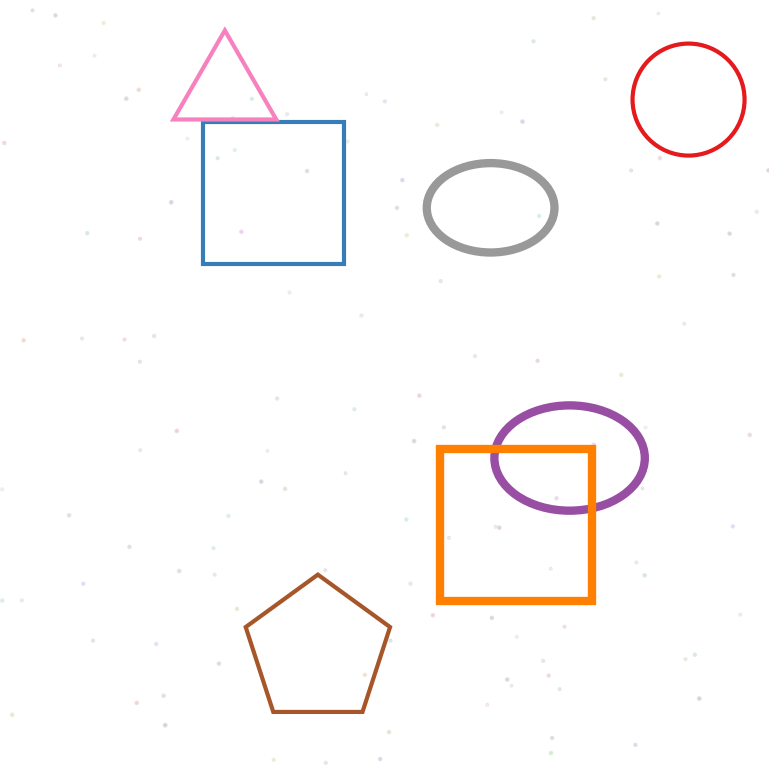[{"shape": "circle", "thickness": 1.5, "radius": 0.36, "center": [0.894, 0.871]}, {"shape": "square", "thickness": 1.5, "radius": 0.46, "center": [0.355, 0.749]}, {"shape": "oval", "thickness": 3, "radius": 0.49, "center": [0.74, 0.405]}, {"shape": "square", "thickness": 3, "radius": 0.49, "center": [0.67, 0.318]}, {"shape": "pentagon", "thickness": 1.5, "radius": 0.49, "center": [0.413, 0.155]}, {"shape": "triangle", "thickness": 1.5, "radius": 0.39, "center": [0.292, 0.883]}, {"shape": "oval", "thickness": 3, "radius": 0.41, "center": [0.637, 0.73]}]